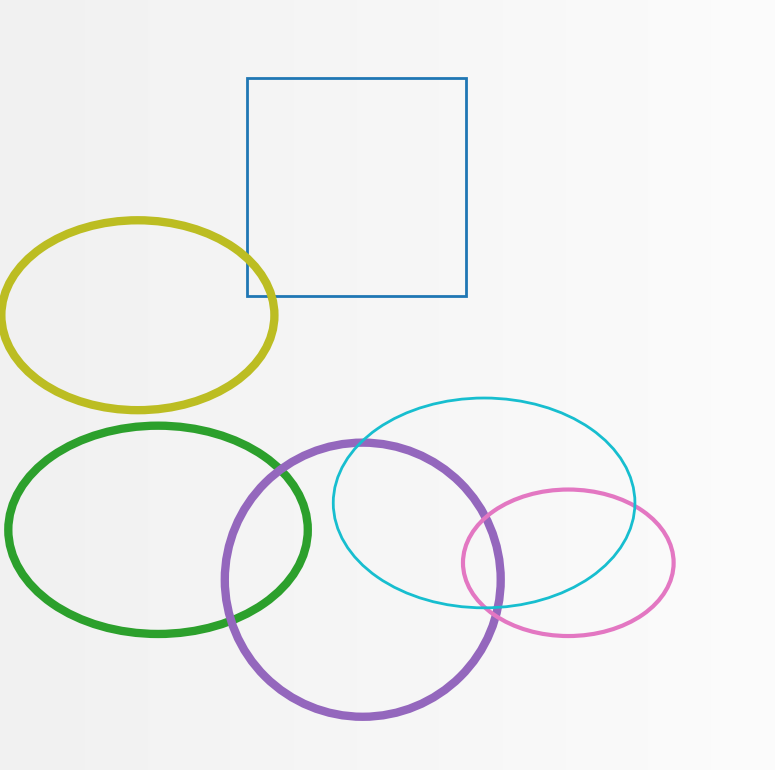[{"shape": "square", "thickness": 1, "radius": 0.71, "center": [0.461, 0.757]}, {"shape": "oval", "thickness": 3, "radius": 0.97, "center": [0.204, 0.312]}, {"shape": "circle", "thickness": 3, "radius": 0.89, "center": [0.468, 0.247]}, {"shape": "oval", "thickness": 1.5, "radius": 0.68, "center": [0.733, 0.269]}, {"shape": "oval", "thickness": 3, "radius": 0.88, "center": [0.178, 0.591]}, {"shape": "oval", "thickness": 1, "radius": 0.97, "center": [0.625, 0.347]}]